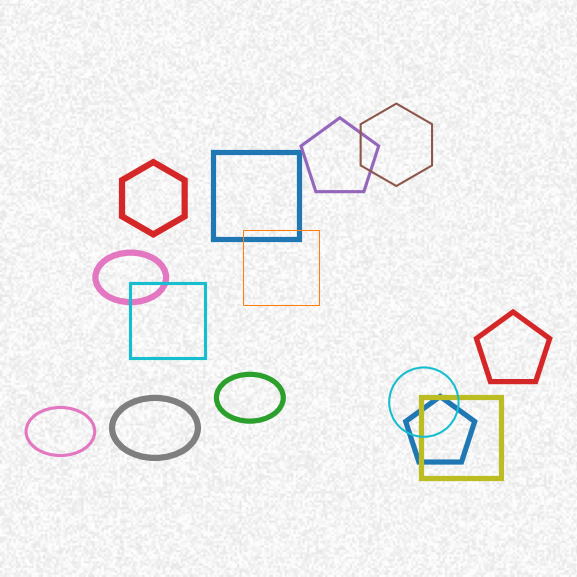[{"shape": "square", "thickness": 2.5, "radius": 0.37, "center": [0.443, 0.661]}, {"shape": "pentagon", "thickness": 2.5, "radius": 0.31, "center": [0.762, 0.25]}, {"shape": "square", "thickness": 0.5, "radius": 0.33, "center": [0.486, 0.536]}, {"shape": "oval", "thickness": 2.5, "radius": 0.29, "center": [0.433, 0.31]}, {"shape": "pentagon", "thickness": 2.5, "radius": 0.33, "center": [0.888, 0.392]}, {"shape": "hexagon", "thickness": 3, "radius": 0.31, "center": [0.266, 0.656]}, {"shape": "pentagon", "thickness": 1.5, "radius": 0.35, "center": [0.589, 0.724]}, {"shape": "hexagon", "thickness": 1, "radius": 0.36, "center": [0.686, 0.748]}, {"shape": "oval", "thickness": 3, "radius": 0.31, "center": [0.226, 0.519]}, {"shape": "oval", "thickness": 1.5, "radius": 0.3, "center": [0.105, 0.252]}, {"shape": "oval", "thickness": 3, "radius": 0.37, "center": [0.268, 0.258]}, {"shape": "square", "thickness": 2.5, "radius": 0.35, "center": [0.799, 0.241]}, {"shape": "square", "thickness": 1.5, "radius": 0.32, "center": [0.29, 0.443]}, {"shape": "circle", "thickness": 1, "radius": 0.3, "center": [0.734, 0.303]}]